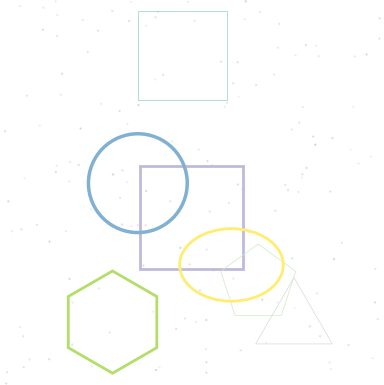[{"shape": "square", "thickness": 0.5, "radius": 0.58, "center": [0.475, 0.856]}, {"shape": "square", "thickness": 2, "radius": 0.67, "center": [0.498, 0.436]}, {"shape": "circle", "thickness": 2.5, "radius": 0.64, "center": [0.358, 0.524]}, {"shape": "hexagon", "thickness": 2, "radius": 0.66, "center": [0.292, 0.163]}, {"shape": "triangle", "thickness": 0.5, "radius": 0.57, "center": [0.764, 0.164]}, {"shape": "pentagon", "thickness": 0.5, "radius": 0.51, "center": [0.671, 0.264]}, {"shape": "oval", "thickness": 2, "radius": 0.67, "center": [0.601, 0.312]}]